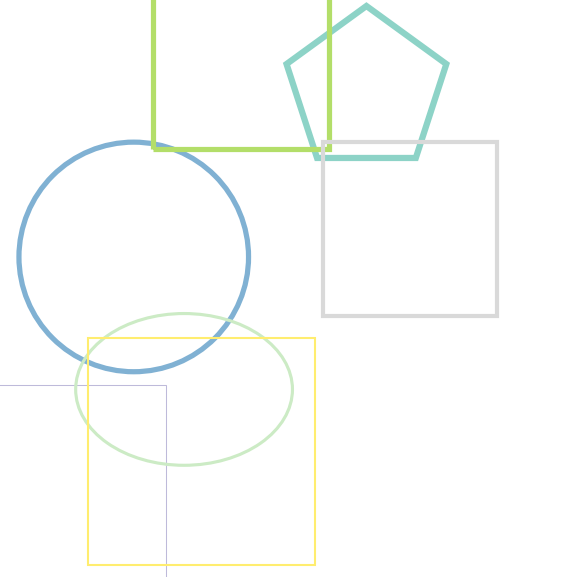[{"shape": "pentagon", "thickness": 3, "radius": 0.73, "center": [0.635, 0.843]}, {"shape": "square", "thickness": 0.5, "radius": 0.89, "center": [0.109, 0.155]}, {"shape": "circle", "thickness": 2.5, "radius": 0.99, "center": [0.232, 0.554]}, {"shape": "square", "thickness": 2.5, "radius": 0.76, "center": [0.417, 0.893]}, {"shape": "square", "thickness": 2, "radius": 0.75, "center": [0.71, 0.603]}, {"shape": "oval", "thickness": 1.5, "radius": 0.94, "center": [0.319, 0.325]}, {"shape": "square", "thickness": 1, "radius": 0.98, "center": [0.349, 0.217]}]